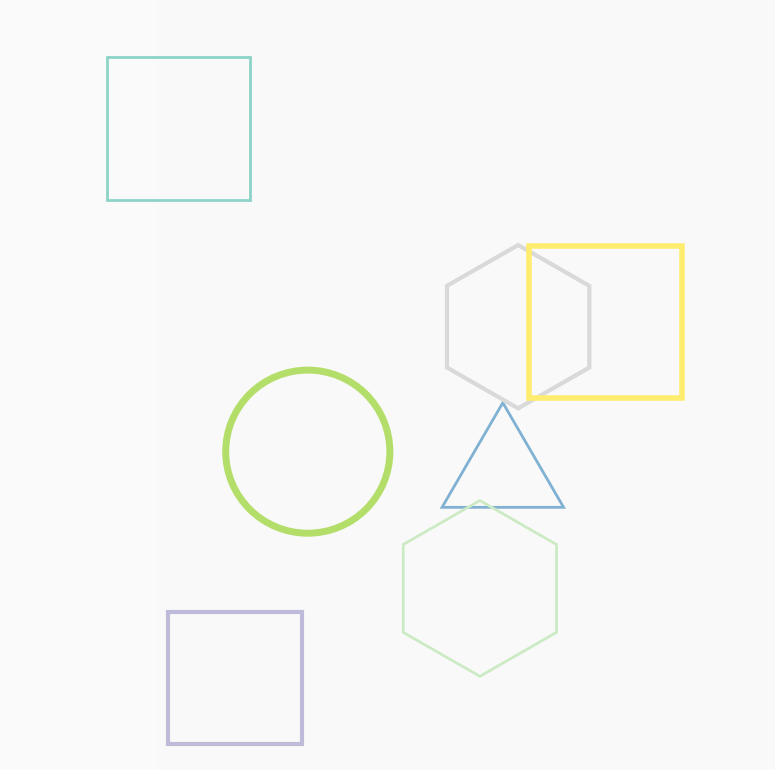[{"shape": "square", "thickness": 1, "radius": 0.46, "center": [0.23, 0.833]}, {"shape": "square", "thickness": 1.5, "radius": 0.43, "center": [0.303, 0.12]}, {"shape": "triangle", "thickness": 1, "radius": 0.45, "center": [0.649, 0.386]}, {"shape": "circle", "thickness": 2.5, "radius": 0.53, "center": [0.397, 0.413]}, {"shape": "hexagon", "thickness": 1.5, "radius": 0.53, "center": [0.669, 0.576]}, {"shape": "hexagon", "thickness": 1, "radius": 0.57, "center": [0.619, 0.236]}, {"shape": "square", "thickness": 2, "radius": 0.49, "center": [0.781, 0.581]}]